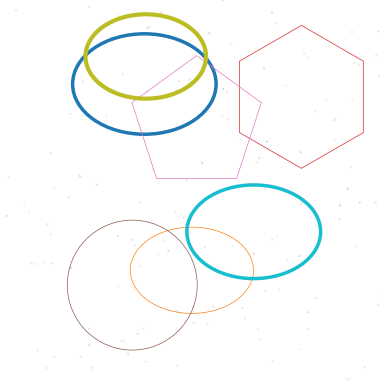[{"shape": "oval", "thickness": 2.5, "radius": 0.93, "center": [0.375, 0.782]}, {"shape": "oval", "thickness": 0.5, "radius": 0.8, "center": [0.498, 0.298]}, {"shape": "hexagon", "thickness": 0.5, "radius": 0.93, "center": [0.783, 0.748]}, {"shape": "circle", "thickness": 0.5, "radius": 0.84, "center": [0.343, 0.259]}, {"shape": "pentagon", "thickness": 0.5, "radius": 0.88, "center": [0.511, 0.679]}, {"shape": "oval", "thickness": 3, "radius": 0.78, "center": [0.379, 0.853]}, {"shape": "oval", "thickness": 2.5, "radius": 0.87, "center": [0.659, 0.398]}]